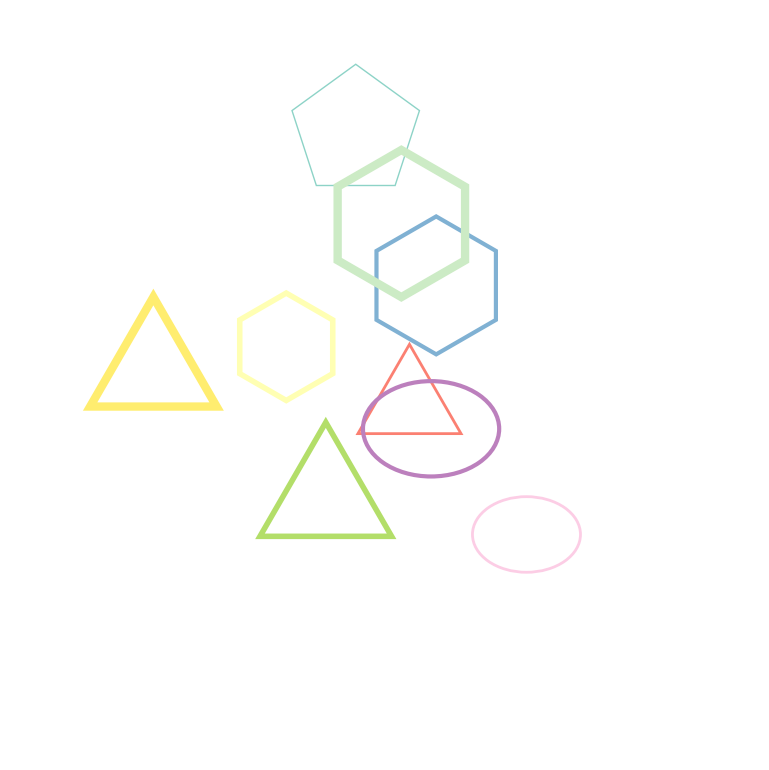[{"shape": "pentagon", "thickness": 0.5, "radius": 0.44, "center": [0.462, 0.83]}, {"shape": "hexagon", "thickness": 2, "radius": 0.35, "center": [0.372, 0.55]}, {"shape": "triangle", "thickness": 1, "radius": 0.39, "center": [0.532, 0.475]}, {"shape": "hexagon", "thickness": 1.5, "radius": 0.45, "center": [0.566, 0.629]}, {"shape": "triangle", "thickness": 2, "radius": 0.49, "center": [0.423, 0.353]}, {"shape": "oval", "thickness": 1, "radius": 0.35, "center": [0.684, 0.306]}, {"shape": "oval", "thickness": 1.5, "radius": 0.44, "center": [0.56, 0.443]}, {"shape": "hexagon", "thickness": 3, "radius": 0.48, "center": [0.521, 0.71]}, {"shape": "triangle", "thickness": 3, "radius": 0.47, "center": [0.199, 0.519]}]